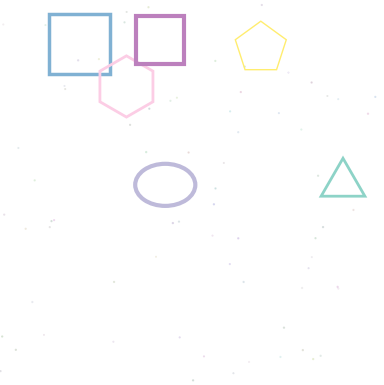[{"shape": "triangle", "thickness": 2, "radius": 0.33, "center": [0.891, 0.523]}, {"shape": "oval", "thickness": 3, "radius": 0.39, "center": [0.429, 0.52]}, {"shape": "square", "thickness": 2.5, "radius": 0.39, "center": [0.206, 0.885]}, {"shape": "hexagon", "thickness": 2, "radius": 0.4, "center": [0.328, 0.775]}, {"shape": "square", "thickness": 3, "radius": 0.31, "center": [0.415, 0.897]}, {"shape": "pentagon", "thickness": 1, "radius": 0.35, "center": [0.677, 0.875]}]